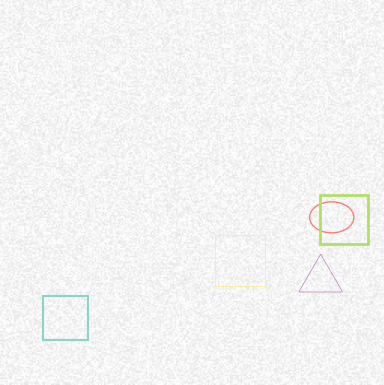[{"shape": "square", "thickness": 1.5, "radius": 0.29, "center": [0.171, 0.175]}, {"shape": "oval", "thickness": 1, "radius": 0.29, "center": [0.862, 0.435]}, {"shape": "square", "thickness": 2, "radius": 0.32, "center": [0.893, 0.43]}, {"shape": "triangle", "thickness": 0.5, "radius": 0.33, "center": [0.833, 0.274]}, {"shape": "square", "thickness": 0.5, "radius": 0.33, "center": [0.623, 0.323]}]